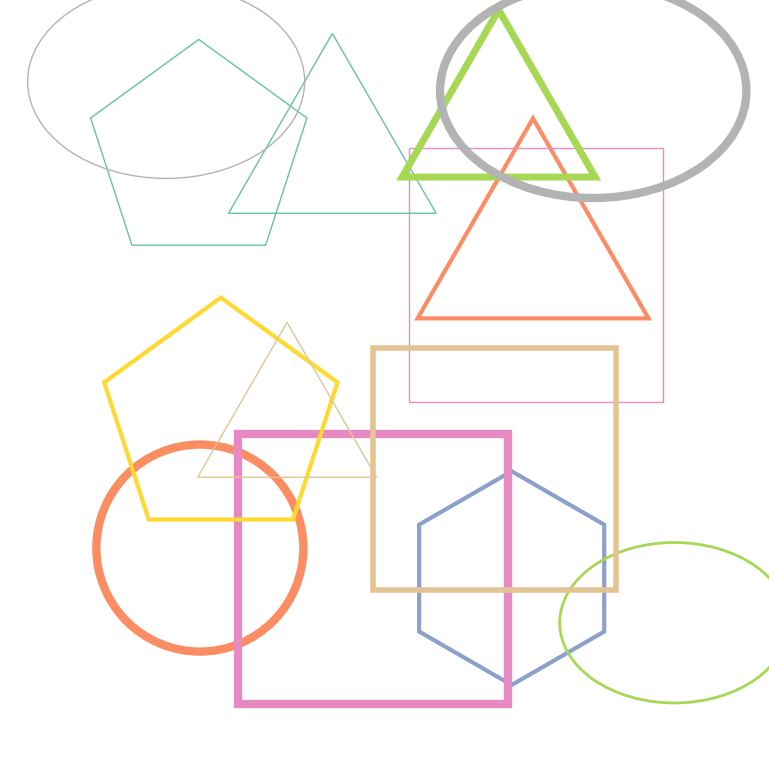[{"shape": "triangle", "thickness": 0.5, "radius": 0.78, "center": [0.432, 0.801]}, {"shape": "pentagon", "thickness": 0.5, "radius": 0.74, "center": [0.258, 0.801]}, {"shape": "triangle", "thickness": 1.5, "radius": 0.87, "center": [0.692, 0.673]}, {"shape": "circle", "thickness": 3, "radius": 0.67, "center": [0.26, 0.288]}, {"shape": "hexagon", "thickness": 1.5, "radius": 0.69, "center": [0.665, 0.249]}, {"shape": "square", "thickness": 3, "radius": 0.88, "center": [0.484, 0.261]}, {"shape": "square", "thickness": 0.5, "radius": 0.82, "center": [0.696, 0.643]}, {"shape": "oval", "thickness": 1, "radius": 0.74, "center": [0.876, 0.191]}, {"shape": "triangle", "thickness": 2.5, "radius": 0.72, "center": [0.648, 0.842]}, {"shape": "pentagon", "thickness": 1.5, "radius": 0.8, "center": [0.287, 0.454]}, {"shape": "triangle", "thickness": 0.5, "radius": 0.67, "center": [0.373, 0.447]}, {"shape": "square", "thickness": 2, "radius": 0.79, "center": [0.642, 0.391]}, {"shape": "oval", "thickness": 3, "radius": 0.99, "center": [0.77, 0.882]}, {"shape": "oval", "thickness": 0.5, "radius": 0.9, "center": [0.216, 0.894]}]